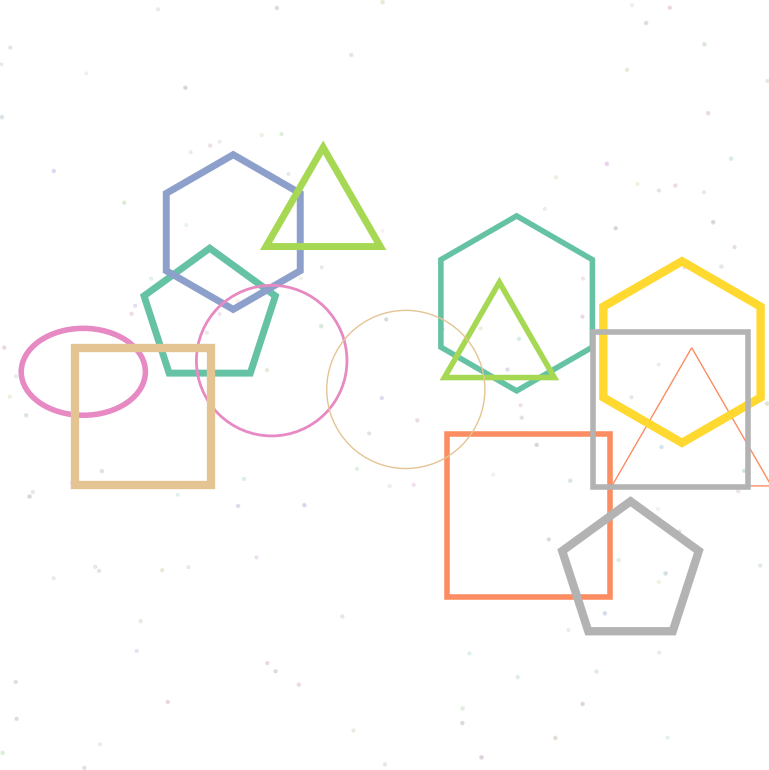[{"shape": "pentagon", "thickness": 2.5, "radius": 0.45, "center": [0.272, 0.588]}, {"shape": "hexagon", "thickness": 2, "radius": 0.57, "center": [0.671, 0.606]}, {"shape": "triangle", "thickness": 0.5, "radius": 0.6, "center": [0.898, 0.429]}, {"shape": "square", "thickness": 2, "radius": 0.53, "center": [0.686, 0.33]}, {"shape": "hexagon", "thickness": 2.5, "radius": 0.5, "center": [0.303, 0.699]}, {"shape": "oval", "thickness": 2, "radius": 0.4, "center": [0.108, 0.517]}, {"shape": "circle", "thickness": 1, "radius": 0.49, "center": [0.353, 0.532]}, {"shape": "triangle", "thickness": 2, "radius": 0.41, "center": [0.649, 0.551]}, {"shape": "triangle", "thickness": 2.5, "radius": 0.43, "center": [0.42, 0.723]}, {"shape": "hexagon", "thickness": 3, "radius": 0.59, "center": [0.886, 0.543]}, {"shape": "circle", "thickness": 0.5, "radius": 0.51, "center": [0.527, 0.494]}, {"shape": "square", "thickness": 3, "radius": 0.44, "center": [0.186, 0.459]}, {"shape": "pentagon", "thickness": 3, "radius": 0.47, "center": [0.819, 0.256]}, {"shape": "square", "thickness": 2, "radius": 0.5, "center": [0.871, 0.469]}]